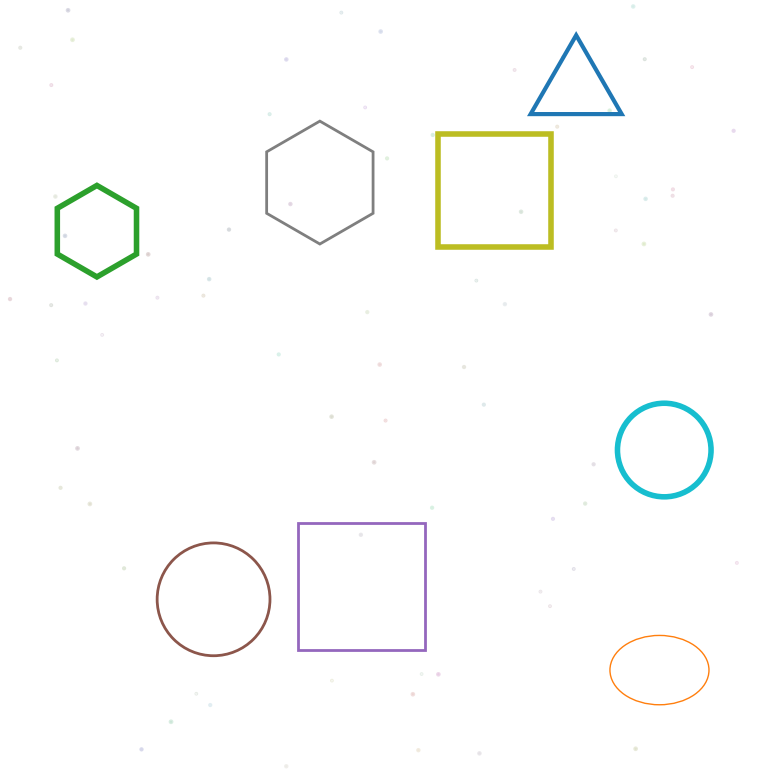[{"shape": "triangle", "thickness": 1.5, "radius": 0.34, "center": [0.748, 0.886]}, {"shape": "oval", "thickness": 0.5, "radius": 0.32, "center": [0.856, 0.13]}, {"shape": "hexagon", "thickness": 2, "radius": 0.3, "center": [0.126, 0.7]}, {"shape": "square", "thickness": 1, "radius": 0.41, "center": [0.469, 0.238]}, {"shape": "circle", "thickness": 1, "radius": 0.37, "center": [0.277, 0.222]}, {"shape": "hexagon", "thickness": 1, "radius": 0.4, "center": [0.415, 0.763]}, {"shape": "square", "thickness": 2, "radius": 0.37, "center": [0.642, 0.752]}, {"shape": "circle", "thickness": 2, "radius": 0.3, "center": [0.863, 0.416]}]